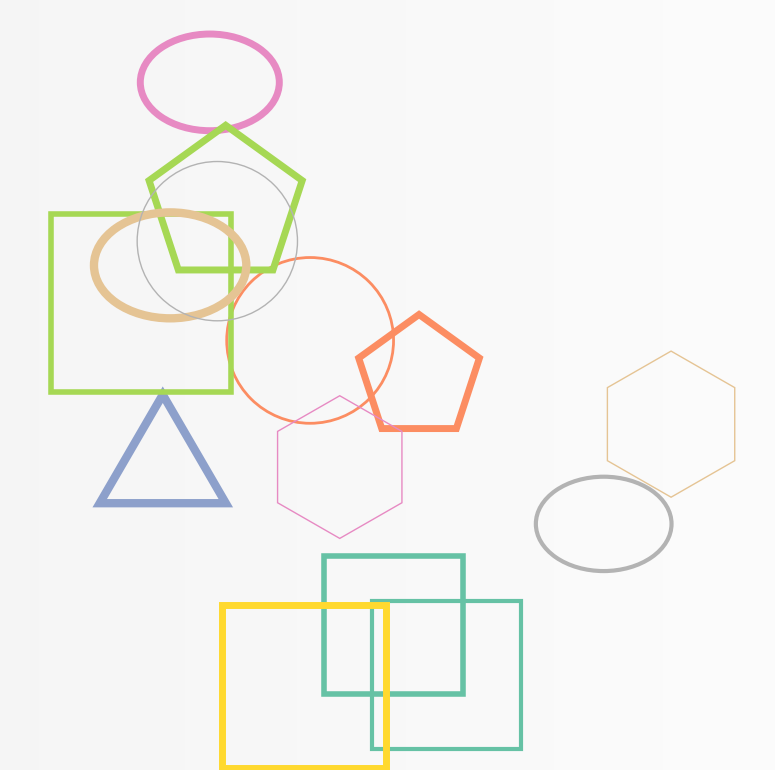[{"shape": "square", "thickness": 1.5, "radius": 0.48, "center": [0.576, 0.124]}, {"shape": "square", "thickness": 2, "radius": 0.45, "center": [0.507, 0.188]}, {"shape": "pentagon", "thickness": 2.5, "radius": 0.41, "center": [0.541, 0.51]}, {"shape": "circle", "thickness": 1, "radius": 0.54, "center": [0.4, 0.558]}, {"shape": "triangle", "thickness": 3, "radius": 0.47, "center": [0.21, 0.393]}, {"shape": "oval", "thickness": 2.5, "radius": 0.45, "center": [0.271, 0.893]}, {"shape": "hexagon", "thickness": 0.5, "radius": 0.46, "center": [0.438, 0.393]}, {"shape": "square", "thickness": 2, "radius": 0.58, "center": [0.182, 0.607]}, {"shape": "pentagon", "thickness": 2.5, "radius": 0.52, "center": [0.291, 0.733]}, {"shape": "square", "thickness": 2.5, "radius": 0.53, "center": [0.392, 0.108]}, {"shape": "oval", "thickness": 3, "radius": 0.49, "center": [0.22, 0.655]}, {"shape": "hexagon", "thickness": 0.5, "radius": 0.47, "center": [0.866, 0.449]}, {"shape": "circle", "thickness": 0.5, "radius": 0.52, "center": [0.28, 0.687]}, {"shape": "oval", "thickness": 1.5, "radius": 0.44, "center": [0.779, 0.32]}]